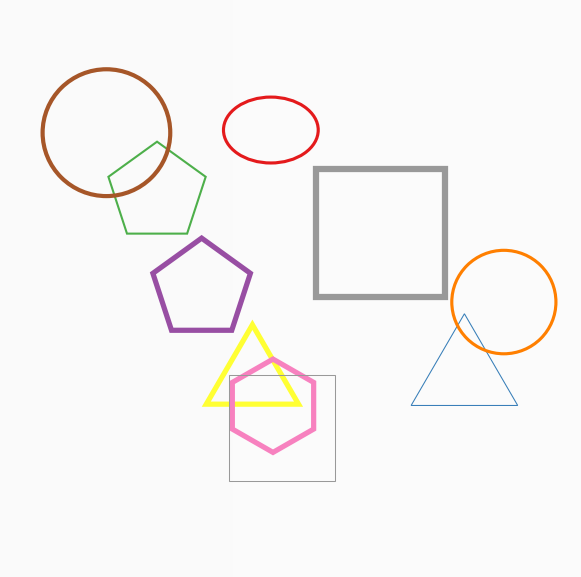[{"shape": "oval", "thickness": 1.5, "radius": 0.41, "center": [0.466, 0.774]}, {"shape": "triangle", "thickness": 0.5, "radius": 0.53, "center": [0.799, 0.35]}, {"shape": "pentagon", "thickness": 1, "radius": 0.44, "center": [0.27, 0.666]}, {"shape": "pentagon", "thickness": 2.5, "radius": 0.44, "center": [0.347, 0.499]}, {"shape": "circle", "thickness": 1.5, "radius": 0.45, "center": [0.867, 0.476]}, {"shape": "triangle", "thickness": 2.5, "radius": 0.46, "center": [0.434, 0.345]}, {"shape": "circle", "thickness": 2, "radius": 0.55, "center": [0.183, 0.769]}, {"shape": "hexagon", "thickness": 2.5, "radius": 0.4, "center": [0.47, 0.297]}, {"shape": "square", "thickness": 0.5, "radius": 0.46, "center": [0.485, 0.259]}, {"shape": "square", "thickness": 3, "radius": 0.55, "center": [0.655, 0.595]}]